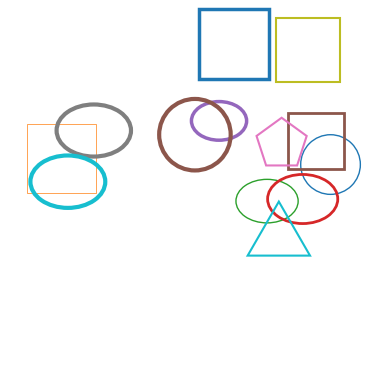[{"shape": "square", "thickness": 2.5, "radius": 0.45, "center": [0.608, 0.886]}, {"shape": "circle", "thickness": 1, "radius": 0.39, "center": [0.859, 0.573]}, {"shape": "square", "thickness": 0.5, "radius": 0.45, "center": [0.16, 0.588]}, {"shape": "oval", "thickness": 1, "radius": 0.4, "center": [0.694, 0.478]}, {"shape": "oval", "thickness": 2, "radius": 0.46, "center": [0.786, 0.483]}, {"shape": "oval", "thickness": 2.5, "radius": 0.36, "center": [0.569, 0.686]}, {"shape": "circle", "thickness": 3, "radius": 0.46, "center": [0.506, 0.65]}, {"shape": "square", "thickness": 2, "radius": 0.36, "center": [0.82, 0.634]}, {"shape": "pentagon", "thickness": 1.5, "radius": 0.34, "center": [0.731, 0.626]}, {"shape": "oval", "thickness": 3, "radius": 0.48, "center": [0.244, 0.661]}, {"shape": "square", "thickness": 1.5, "radius": 0.41, "center": [0.8, 0.87]}, {"shape": "triangle", "thickness": 1.5, "radius": 0.47, "center": [0.724, 0.383]}, {"shape": "oval", "thickness": 3, "radius": 0.49, "center": [0.176, 0.528]}]